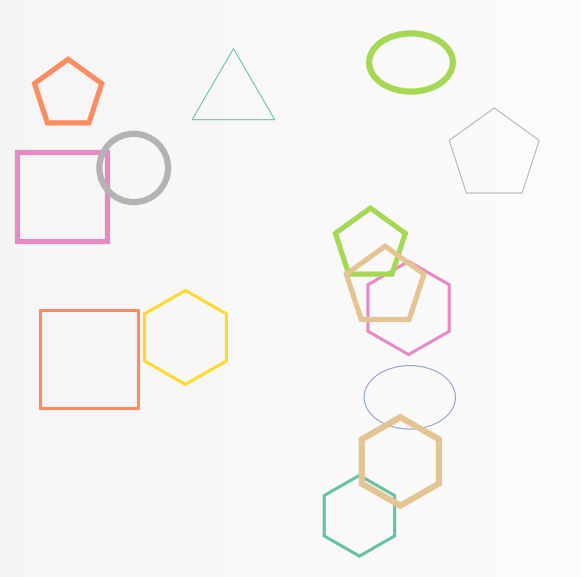[{"shape": "triangle", "thickness": 0.5, "radius": 0.41, "center": [0.402, 0.833]}, {"shape": "hexagon", "thickness": 1.5, "radius": 0.35, "center": [0.618, 0.106]}, {"shape": "square", "thickness": 1.5, "radius": 0.42, "center": [0.153, 0.378]}, {"shape": "pentagon", "thickness": 2.5, "radius": 0.3, "center": [0.117, 0.836]}, {"shape": "oval", "thickness": 0.5, "radius": 0.39, "center": [0.705, 0.311]}, {"shape": "square", "thickness": 2.5, "radius": 0.39, "center": [0.106, 0.659]}, {"shape": "hexagon", "thickness": 1.5, "radius": 0.4, "center": [0.703, 0.466]}, {"shape": "oval", "thickness": 3, "radius": 0.36, "center": [0.707, 0.891]}, {"shape": "pentagon", "thickness": 2.5, "radius": 0.32, "center": [0.637, 0.576]}, {"shape": "hexagon", "thickness": 1.5, "radius": 0.41, "center": [0.319, 0.415]}, {"shape": "pentagon", "thickness": 2.5, "radius": 0.35, "center": [0.663, 0.503]}, {"shape": "hexagon", "thickness": 3, "radius": 0.38, "center": [0.689, 0.2]}, {"shape": "circle", "thickness": 3, "radius": 0.3, "center": [0.23, 0.708]}, {"shape": "pentagon", "thickness": 0.5, "radius": 0.41, "center": [0.85, 0.731]}]